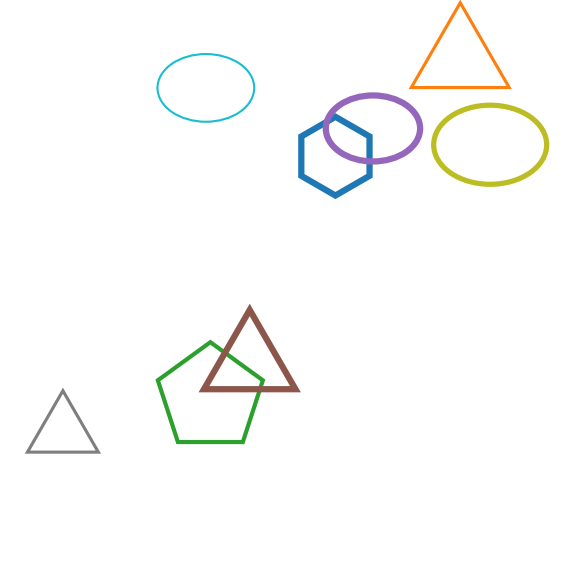[{"shape": "hexagon", "thickness": 3, "radius": 0.34, "center": [0.581, 0.729]}, {"shape": "triangle", "thickness": 1.5, "radius": 0.49, "center": [0.797, 0.896]}, {"shape": "pentagon", "thickness": 2, "radius": 0.48, "center": [0.364, 0.311]}, {"shape": "oval", "thickness": 3, "radius": 0.41, "center": [0.646, 0.777]}, {"shape": "triangle", "thickness": 3, "radius": 0.46, "center": [0.432, 0.371]}, {"shape": "triangle", "thickness": 1.5, "radius": 0.35, "center": [0.109, 0.252]}, {"shape": "oval", "thickness": 2.5, "radius": 0.49, "center": [0.849, 0.749]}, {"shape": "oval", "thickness": 1, "radius": 0.42, "center": [0.356, 0.847]}]